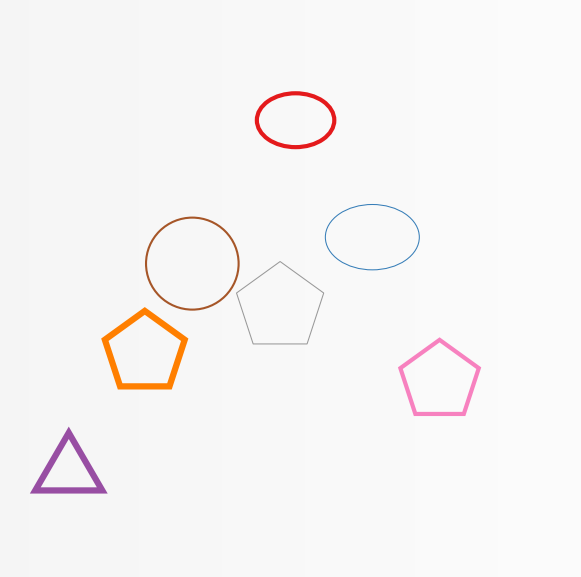[{"shape": "oval", "thickness": 2, "radius": 0.33, "center": [0.509, 0.791]}, {"shape": "oval", "thickness": 0.5, "radius": 0.4, "center": [0.641, 0.588]}, {"shape": "triangle", "thickness": 3, "radius": 0.33, "center": [0.118, 0.183]}, {"shape": "pentagon", "thickness": 3, "radius": 0.36, "center": [0.249, 0.389]}, {"shape": "circle", "thickness": 1, "radius": 0.4, "center": [0.331, 0.543]}, {"shape": "pentagon", "thickness": 2, "radius": 0.35, "center": [0.756, 0.34]}, {"shape": "pentagon", "thickness": 0.5, "radius": 0.39, "center": [0.482, 0.467]}]